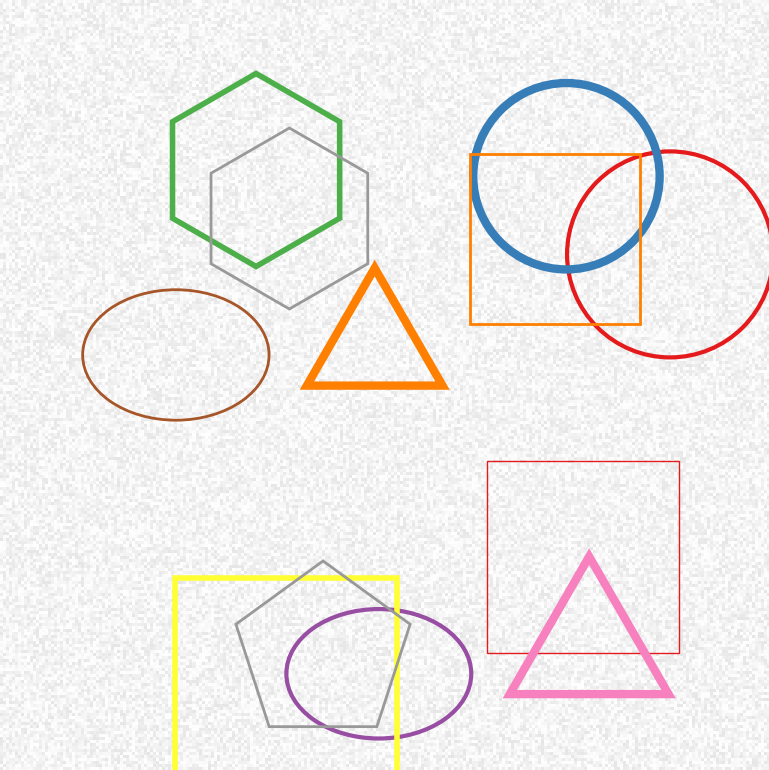[{"shape": "circle", "thickness": 1.5, "radius": 0.67, "center": [0.87, 0.67]}, {"shape": "square", "thickness": 0.5, "radius": 0.62, "center": [0.757, 0.277]}, {"shape": "circle", "thickness": 3, "radius": 0.61, "center": [0.736, 0.771]}, {"shape": "hexagon", "thickness": 2, "radius": 0.63, "center": [0.333, 0.779]}, {"shape": "oval", "thickness": 1.5, "radius": 0.6, "center": [0.492, 0.125]}, {"shape": "square", "thickness": 1, "radius": 0.55, "center": [0.721, 0.69]}, {"shape": "triangle", "thickness": 3, "radius": 0.51, "center": [0.487, 0.55]}, {"shape": "square", "thickness": 2, "radius": 0.72, "center": [0.371, 0.105]}, {"shape": "oval", "thickness": 1, "radius": 0.61, "center": [0.228, 0.539]}, {"shape": "triangle", "thickness": 3, "radius": 0.6, "center": [0.765, 0.158]}, {"shape": "pentagon", "thickness": 1, "radius": 0.59, "center": [0.42, 0.153]}, {"shape": "hexagon", "thickness": 1, "radius": 0.59, "center": [0.376, 0.716]}]